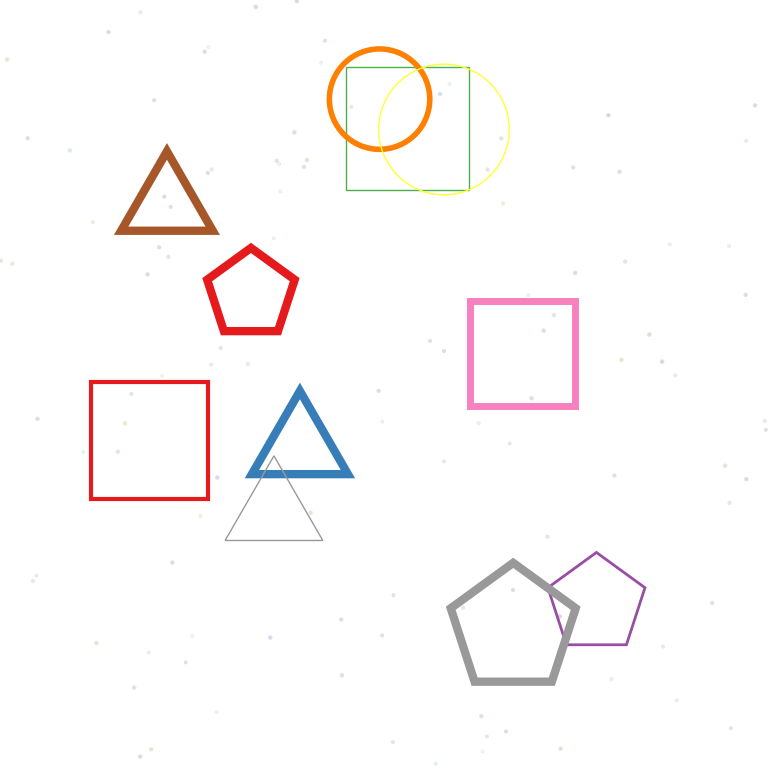[{"shape": "square", "thickness": 1.5, "radius": 0.38, "center": [0.194, 0.428]}, {"shape": "pentagon", "thickness": 3, "radius": 0.3, "center": [0.326, 0.618]}, {"shape": "triangle", "thickness": 3, "radius": 0.36, "center": [0.389, 0.42]}, {"shape": "square", "thickness": 0.5, "radius": 0.4, "center": [0.529, 0.833]}, {"shape": "pentagon", "thickness": 1, "radius": 0.33, "center": [0.775, 0.216]}, {"shape": "circle", "thickness": 2, "radius": 0.33, "center": [0.493, 0.871]}, {"shape": "circle", "thickness": 0.5, "radius": 0.42, "center": [0.577, 0.832]}, {"shape": "triangle", "thickness": 3, "radius": 0.34, "center": [0.217, 0.735]}, {"shape": "square", "thickness": 2.5, "radius": 0.34, "center": [0.679, 0.541]}, {"shape": "pentagon", "thickness": 3, "radius": 0.43, "center": [0.667, 0.184]}, {"shape": "triangle", "thickness": 0.5, "radius": 0.37, "center": [0.356, 0.335]}]